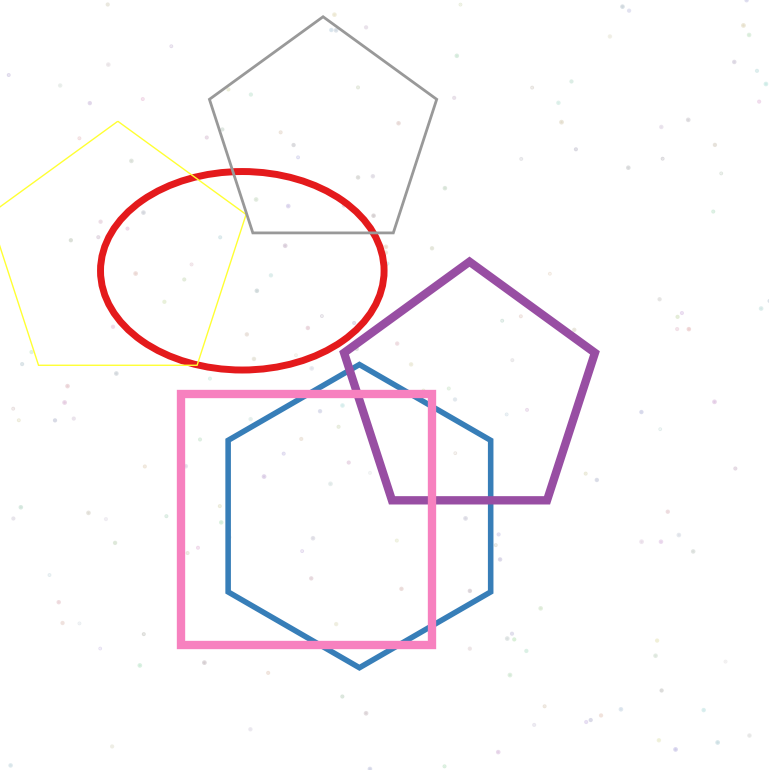[{"shape": "oval", "thickness": 2.5, "radius": 0.92, "center": [0.315, 0.648]}, {"shape": "hexagon", "thickness": 2, "radius": 0.98, "center": [0.467, 0.33]}, {"shape": "pentagon", "thickness": 3, "radius": 0.86, "center": [0.61, 0.489]}, {"shape": "pentagon", "thickness": 0.5, "radius": 0.88, "center": [0.153, 0.667]}, {"shape": "square", "thickness": 3, "radius": 0.81, "center": [0.398, 0.325]}, {"shape": "pentagon", "thickness": 1, "radius": 0.78, "center": [0.42, 0.823]}]